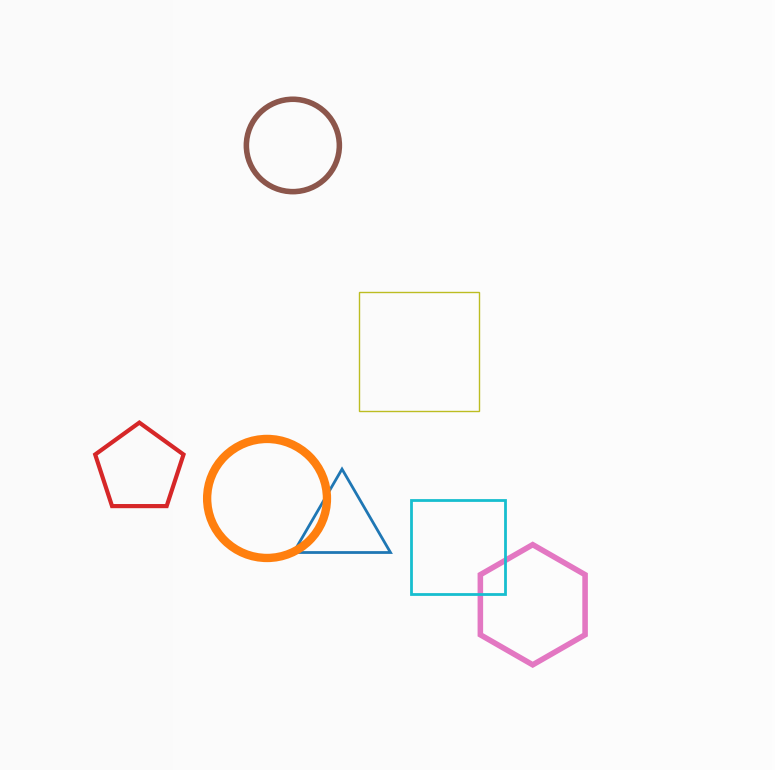[{"shape": "triangle", "thickness": 1, "radius": 0.36, "center": [0.441, 0.319]}, {"shape": "circle", "thickness": 3, "radius": 0.39, "center": [0.345, 0.353]}, {"shape": "pentagon", "thickness": 1.5, "radius": 0.3, "center": [0.18, 0.391]}, {"shape": "circle", "thickness": 2, "radius": 0.3, "center": [0.378, 0.811]}, {"shape": "hexagon", "thickness": 2, "radius": 0.39, "center": [0.687, 0.215]}, {"shape": "square", "thickness": 0.5, "radius": 0.39, "center": [0.541, 0.543]}, {"shape": "square", "thickness": 1, "radius": 0.3, "center": [0.591, 0.29]}]